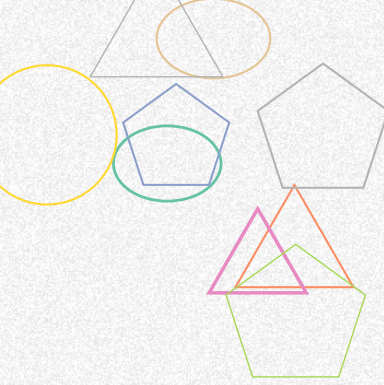[{"shape": "oval", "thickness": 2, "radius": 0.7, "center": [0.434, 0.575]}, {"shape": "triangle", "thickness": 1.5, "radius": 0.88, "center": [0.765, 0.342]}, {"shape": "pentagon", "thickness": 1.5, "radius": 0.72, "center": [0.458, 0.637]}, {"shape": "triangle", "thickness": 2.5, "radius": 0.73, "center": [0.669, 0.312]}, {"shape": "pentagon", "thickness": 1, "radius": 0.95, "center": [0.768, 0.175]}, {"shape": "circle", "thickness": 1.5, "radius": 0.9, "center": [0.122, 0.65]}, {"shape": "oval", "thickness": 1.5, "radius": 0.74, "center": [0.554, 0.9]}, {"shape": "triangle", "thickness": 1, "radius": 1.0, "center": [0.407, 0.9]}, {"shape": "pentagon", "thickness": 1.5, "radius": 0.89, "center": [0.839, 0.657]}]